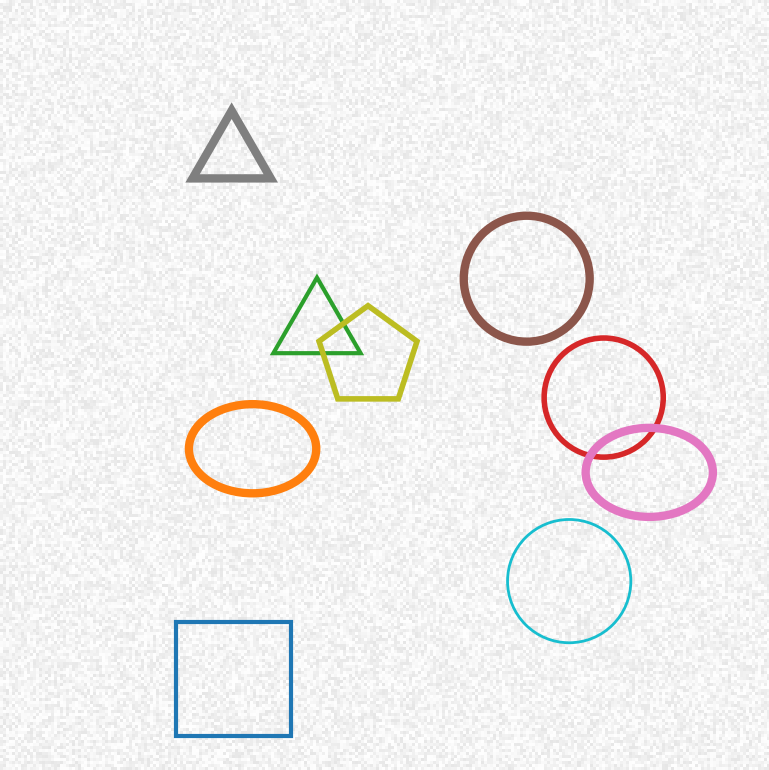[{"shape": "square", "thickness": 1.5, "radius": 0.37, "center": [0.303, 0.118]}, {"shape": "oval", "thickness": 3, "radius": 0.41, "center": [0.328, 0.417]}, {"shape": "triangle", "thickness": 1.5, "radius": 0.33, "center": [0.412, 0.574]}, {"shape": "circle", "thickness": 2, "radius": 0.39, "center": [0.784, 0.484]}, {"shape": "circle", "thickness": 3, "radius": 0.41, "center": [0.684, 0.638]}, {"shape": "oval", "thickness": 3, "radius": 0.41, "center": [0.843, 0.387]}, {"shape": "triangle", "thickness": 3, "radius": 0.29, "center": [0.301, 0.798]}, {"shape": "pentagon", "thickness": 2, "radius": 0.33, "center": [0.478, 0.536]}, {"shape": "circle", "thickness": 1, "radius": 0.4, "center": [0.739, 0.245]}]